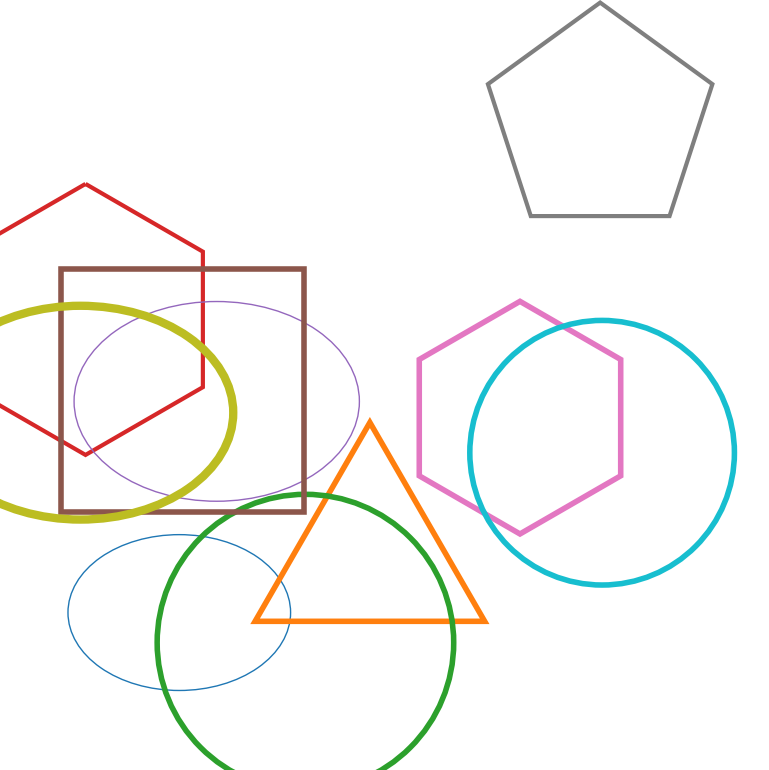[{"shape": "oval", "thickness": 0.5, "radius": 0.72, "center": [0.233, 0.204]}, {"shape": "triangle", "thickness": 2, "radius": 0.86, "center": [0.48, 0.279]}, {"shape": "circle", "thickness": 2, "radius": 0.96, "center": [0.397, 0.165]}, {"shape": "hexagon", "thickness": 1.5, "radius": 0.88, "center": [0.111, 0.585]}, {"shape": "oval", "thickness": 0.5, "radius": 0.93, "center": [0.281, 0.479]}, {"shape": "square", "thickness": 2, "radius": 0.79, "center": [0.237, 0.493]}, {"shape": "hexagon", "thickness": 2, "radius": 0.76, "center": [0.675, 0.458]}, {"shape": "pentagon", "thickness": 1.5, "radius": 0.77, "center": [0.779, 0.843]}, {"shape": "oval", "thickness": 3, "radius": 0.99, "center": [0.105, 0.464]}, {"shape": "circle", "thickness": 2, "radius": 0.86, "center": [0.782, 0.412]}]